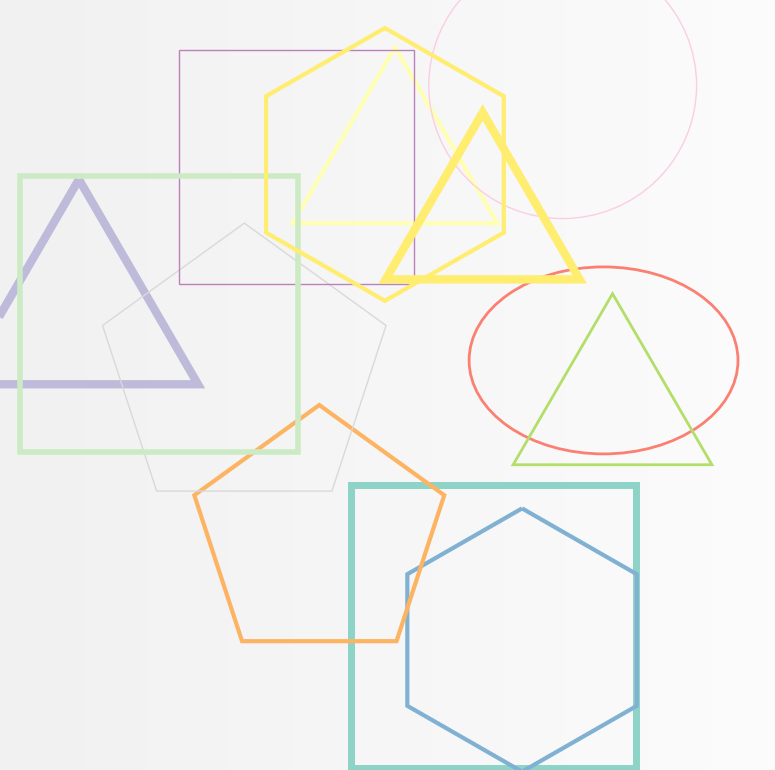[{"shape": "square", "thickness": 2.5, "radius": 0.92, "center": [0.637, 0.187]}, {"shape": "triangle", "thickness": 1.5, "radius": 0.76, "center": [0.51, 0.786]}, {"shape": "triangle", "thickness": 3, "radius": 0.89, "center": [0.102, 0.59]}, {"shape": "oval", "thickness": 1, "radius": 0.87, "center": [0.779, 0.532]}, {"shape": "hexagon", "thickness": 1.5, "radius": 0.85, "center": [0.674, 0.169]}, {"shape": "pentagon", "thickness": 1.5, "radius": 0.85, "center": [0.412, 0.304]}, {"shape": "triangle", "thickness": 1, "radius": 0.74, "center": [0.79, 0.47]}, {"shape": "circle", "thickness": 0.5, "radius": 0.86, "center": [0.726, 0.889]}, {"shape": "pentagon", "thickness": 0.5, "radius": 0.96, "center": [0.315, 0.518]}, {"shape": "square", "thickness": 0.5, "radius": 0.76, "center": [0.383, 0.783]}, {"shape": "square", "thickness": 2, "radius": 0.9, "center": [0.205, 0.592]}, {"shape": "hexagon", "thickness": 1.5, "radius": 0.89, "center": [0.497, 0.786]}, {"shape": "triangle", "thickness": 3, "radius": 0.72, "center": [0.623, 0.709]}]